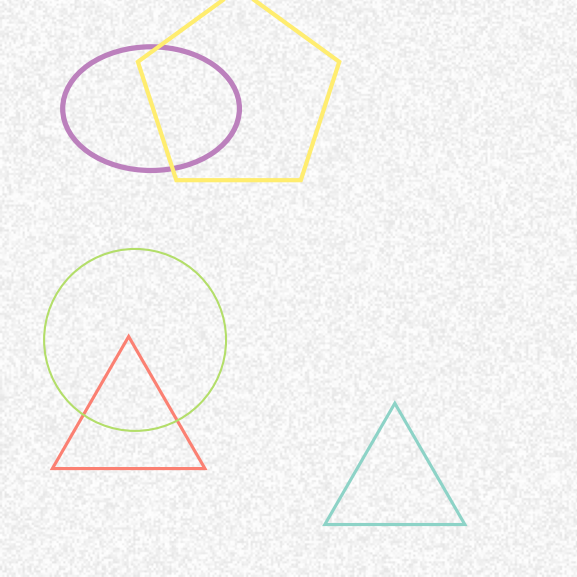[{"shape": "triangle", "thickness": 1.5, "radius": 0.7, "center": [0.684, 0.161]}, {"shape": "triangle", "thickness": 1.5, "radius": 0.76, "center": [0.223, 0.264]}, {"shape": "circle", "thickness": 1, "radius": 0.79, "center": [0.234, 0.411]}, {"shape": "oval", "thickness": 2.5, "radius": 0.77, "center": [0.262, 0.811]}, {"shape": "pentagon", "thickness": 2, "radius": 0.92, "center": [0.413, 0.835]}]